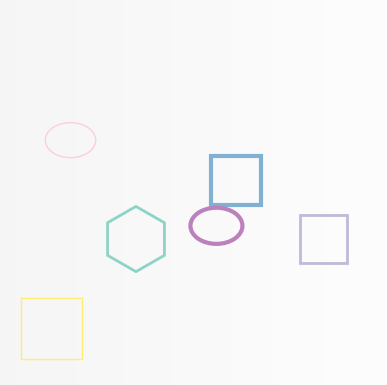[{"shape": "hexagon", "thickness": 2, "radius": 0.42, "center": [0.351, 0.379]}, {"shape": "square", "thickness": 2, "radius": 0.31, "center": [0.835, 0.379]}, {"shape": "square", "thickness": 3, "radius": 0.32, "center": [0.609, 0.531]}, {"shape": "oval", "thickness": 1, "radius": 0.33, "center": [0.182, 0.636]}, {"shape": "oval", "thickness": 3, "radius": 0.34, "center": [0.558, 0.414]}, {"shape": "square", "thickness": 1, "radius": 0.39, "center": [0.132, 0.147]}]